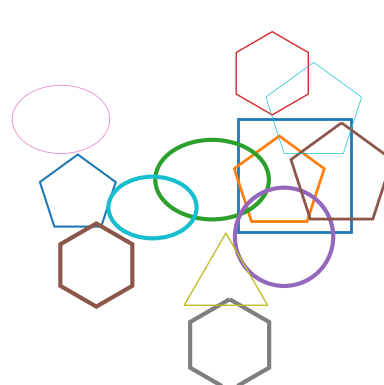[{"shape": "pentagon", "thickness": 1.5, "radius": 0.52, "center": [0.202, 0.495]}, {"shape": "square", "thickness": 2, "radius": 0.73, "center": [0.764, 0.544]}, {"shape": "pentagon", "thickness": 2, "radius": 0.61, "center": [0.725, 0.524]}, {"shape": "oval", "thickness": 3, "radius": 0.74, "center": [0.551, 0.533]}, {"shape": "hexagon", "thickness": 1, "radius": 0.54, "center": [0.707, 0.81]}, {"shape": "circle", "thickness": 3, "radius": 0.64, "center": [0.738, 0.385]}, {"shape": "pentagon", "thickness": 2, "radius": 0.69, "center": [0.887, 0.543]}, {"shape": "hexagon", "thickness": 3, "radius": 0.54, "center": [0.25, 0.312]}, {"shape": "oval", "thickness": 0.5, "radius": 0.63, "center": [0.158, 0.69]}, {"shape": "hexagon", "thickness": 3, "radius": 0.59, "center": [0.596, 0.104]}, {"shape": "triangle", "thickness": 1, "radius": 0.63, "center": [0.587, 0.27]}, {"shape": "oval", "thickness": 3, "radius": 0.57, "center": [0.396, 0.461]}, {"shape": "pentagon", "thickness": 0.5, "radius": 0.65, "center": [0.815, 0.707]}]